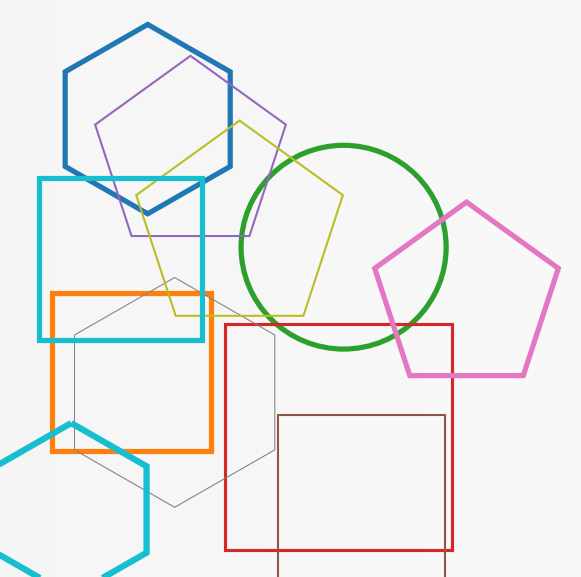[{"shape": "hexagon", "thickness": 2.5, "radius": 0.82, "center": [0.254, 0.793]}, {"shape": "square", "thickness": 2.5, "radius": 0.68, "center": [0.226, 0.355]}, {"shape": "circle", "thickness": 2.5, "radius": 0.88, "center": [0.591, 0.571]}, {"shape": "square", "thickness": 1.5, "radius": 0.98, "center": [0.583, 0.243]}, {"shape": "pentagon", "thickness": 1, "radius": 0.86, "center": [0.328, 0.73]}, {"shape": "square", "thickness": 1, "radius": 0.72, "center": [0.622, 0.136]}, {"shape": "pentagon", "thickness": 2.5, "radius": 0.83, "center": [0.803, 0.483]}, {"shape": "hexagon", "thickness": 0.5, "radius": 0.99, "center": [0.3, 0.32]}, {"shape": "pentagon", "thickness": 1, "radius": 0.93, "center": [0.412, 0.603]}, {"shape": "hexagon", "thickness": 3, "radius": 0.75, "center": [0.122, 0.117]}, {"shape": "square", "thickness": 2.5, "radius": 0.7, "center": [0.207, 0.551]}]